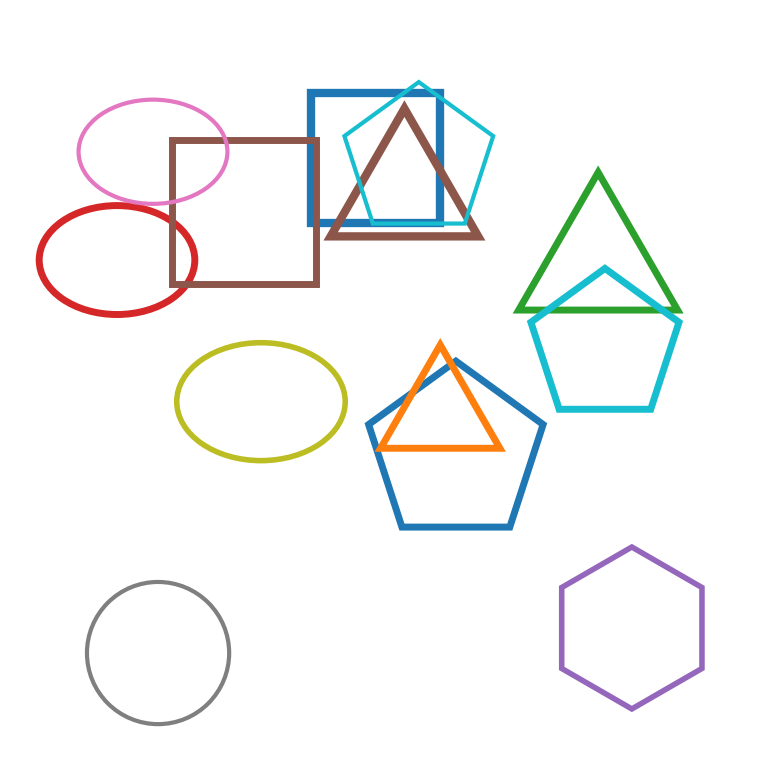[{"shape": "pentagon", "thickness": 2.5, "radius": 0.6, "center": [0.592, 0.412]}, {"shape": "square", "thickness": 3, "radius": 0.42, "center": [0.488, 0.794]}, {"shape": "triangle", "thickness": 2.5, "radius": 0.45, "center": [0.572, 0.463]}, {"shape": "triangle", "thickness": 2.5, "radius": 0.6, "center": [0.777, 0.657]}, {"shape": "oval", "thickness": 2.5, "radius": 0.51, "center": [0.152, 0.662]}, {"shape": "hexagon", "thickness": 2, "radius": 0.53, "center": [0.821, 0.184]}, {"shape": "triangle", "thickness": 3, "radius": 0.55, "center": [0.525, 0.748]}, {"shape": "square", "thickness": 2.5, "radius": 0.47, "center": [0.317, 0.725]}, {"shape": "oval", "thickness": 1.5, "radius": 0.48, "center": [0.199, 0.803]}, {"shape": "circle", "thickness": 1.5, "radius": 0.46, "center": [0.205, 0.152]}, {"shape": "oval", "thickness": 2, "radius": 0.55, "center": [0.339, 0.478]}, {"shape": "pentagon", "thickness": 1.5, "radius": 0.51, "center": [0.544, 0.792]}, {"shape": "pentagon", "thickness": 2.5, "radius": 0.51, "center": [0.786, 0.55]}]